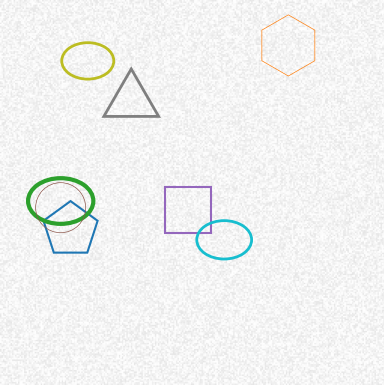[{"shape": "pentagon", "thickness": 1.5, "radius": 0.37, "center": [0.183, 0.404]}, {"shape": "hexagon", "thickness": 0.5, "radius": 0.4, "center": [0.749, 0.882]}, {"shape": "oval", "thickness": 3, "radius": 0.42, "center": [0.158, 0.478]}, {"shape": "square", "thickness": 1.5, "radius": 0.3, "center": [0.488, 0.454]}, {"shape": "circle", "thickness": 0.5, "radius": 0.33, "center": [0.158, 0.461]}, {"shape": "triangle", "thickness": 2, "radius": 0.41, "center": [0.341, 0.739]}, {"shape": "oval", "thickness": 2, "radius": 0.34, "center": [0.228, 0.842]}, {"shape": "oval", "thickness": 2, "radius": 0.36, "center": [0.582, 0.377]}]